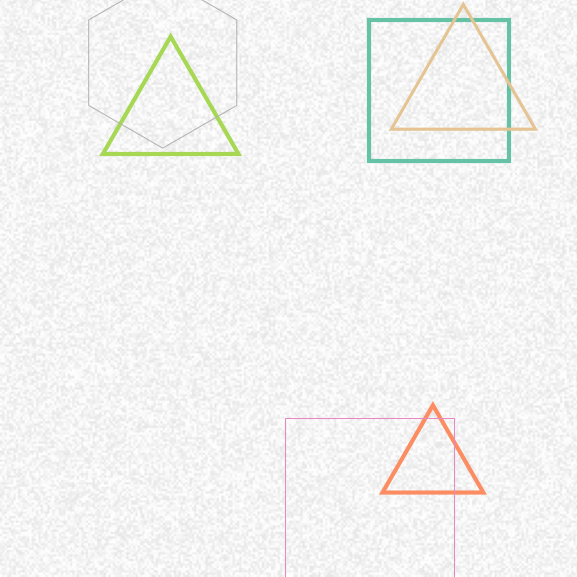[{"shape": "square", "thickness": 2, "radius": 0.61, "center": [0.76, 0.842]}, {"shape": "triangle", "thickness": 2, "radius": 0.5, "center": [0.75, 0.197]}, {"shape": "square", "thickness": 0.5, "radius": 0.73, "center": [0.64, 0.13]}, {"shape": "triangle", "thickness": 2, "radius": 0.68, "center": [0.296, 0.8]}, {"shape": "triangle", "thickness": 1.5, "radius": 0.72, "center": [0.802, 0.847]}, {"shape": "hexagon", "thickness": 0.5, "radius": 0.74, "center": [0.282, 0.891]}]